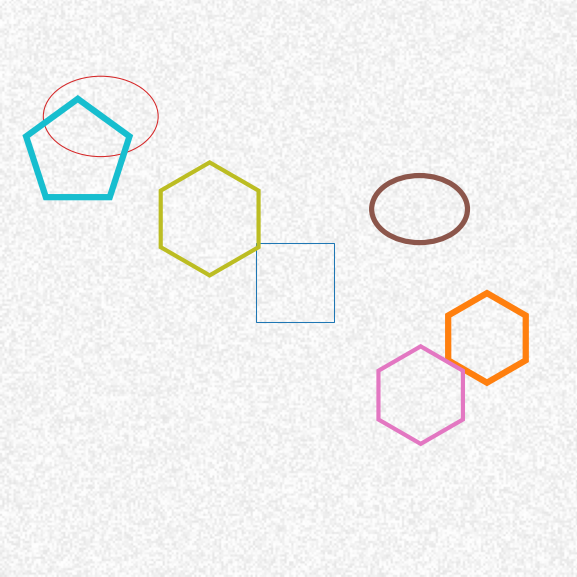[{"shape": "square", "thickness": 0.5, "radius": 0.34, "center": [0.511, 0.51]}, {"shape": "hexagon", "thickness": 3, "radius": 0.39, "center": [0.843, 0.414]}, {"shape": "oval", "thickness": 0.5, "radius": 0.5, "center": [0.174, 0.798]}, {"shape": "oval", "thickness": 2.5, "radius": 0.41, "center": [0.727, 0.637]}, {"shape": "hexagon", "thickness": 2, "radius": 0.42, "center": [0.728, 0.315]}, {"shape": "hexagon", "thickness": 2, "radius": 0.49, "center": [0.363, 0.62]}, {"shape": "pentagon", "thickness": 3, "radius": 0.47, "center": [0.135, 0.734]}]